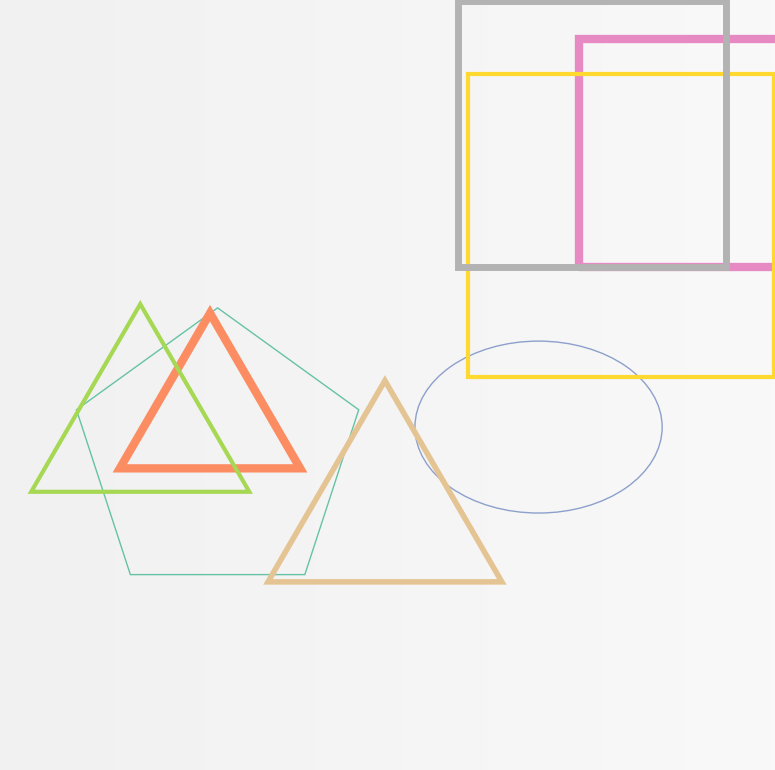[{"shape": "pentagon", "thickness": 0.5, "radius": 0.96, "center": [0.281, 0.409]}, {"shape": "triangle", "thickness": 3, "radius": 0.67, "center": [0.271, 0.459]}, {"shape": "oval", "thickness": 0.5, "radius": 0.8, "center": [0.695, 0.445]}, {"shape": "square", "thickness": 3, "radius": 0.74, "center": [0.895, 0.801]}, {"shape": "triangle", "thickness": 1.5, "radius": 0.81, "center": [0.181, 0.443]}, {"shape": "square", "thickness": 1.5, "radius": 0.99, "center": [0.801, 0.707]}, {"shape": "triangle", "thickness": 2, "radius": 0.87, "center": [0.497, 0.331]}, {"shape": "square", "thickness": 2.5, "radius": 0.87, "center": [0.764, 0.826]}]